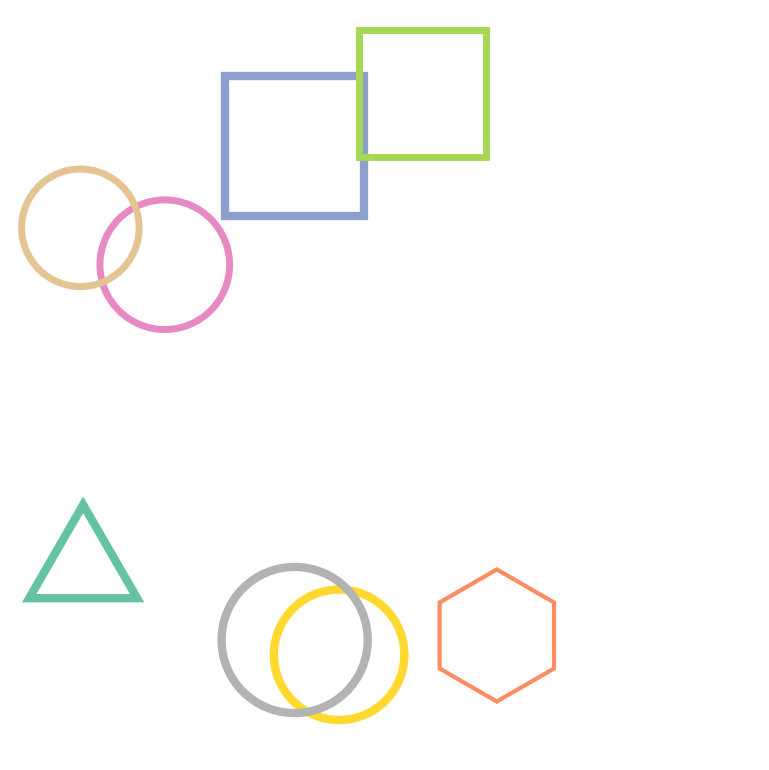[{"shape": "triangle", "thickness": 3, "radius": 0.4, "center": [0.108, 0.264]}, {"shape": "hexagon", "thickness": 1.5, "radius": 0.43, "center": [0.645, 0.175]}, {"shape": "square", "thickness": 3, "radius": 0.45, "center": [0.382, 0.81]}, {"shape": "circle", "thickness": 2.5, "radius": 0.42, "center": [0.214, 0.656]}, {"shape": "square", "thickness": 2.5, "radius": 0.41, "center": [0.549, 0.878]}, {"shape": "circle", "thickness": 3, "radius": 0.42, "center": [0.44, 0.15]}, {"shape": "circle", "thickness": 2.5, "radius": 0.38, "center": [0.104, 0.704]}, {"shape": "circle", "thickness": 3, "radius": 0.47, "center": [0.383, 0.169]}]